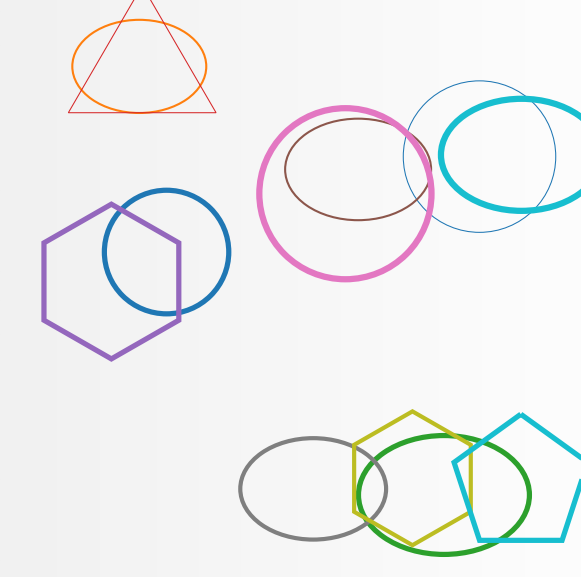[{"shape": "circle", "thickness": 2.5, "radius": 0.54, "center": [0.287, 0.563]}, {"shape": "circle", "thickness": 0.5, "radius": 0.66, "center": [0.825, 0.728]}, {"shape": "oval", "thickness": 1, "radius": 0.58, "center": [0.24, 0.884]}, {"shape": "oval", "thickness": 2.5, "radius": 0.74, "center": [0.764, 0.142]}, {"shape": "triangle", "thickness": 0.5, "radius": 0.73, "center": [0.245, 0.877]}, {"shape": "hexagon", "thickness": 2.5, "radius": 0.67, "center": [0.192, 0.512]}, {"shape": "oval", "thickness": 1, "radius": 0.63, "center": [0.616, 0.706]}, {"shape": "circle", "thickness": 3, "radius": 0.74, "center": [0.594, 0.664]}, {"shape": "oval", "thickness": 2, "radius": 0.63, "center": [0.539, 0.153]}, {"shape": "hexagon", "thickness": 2, "radius": 0.58, "center": [0.71, 0.171]}, {"shape": "pentagon", "thickness": 2.5, "radius": 0.6, "center": [0.896, 0.161]}, {"shape": "oval", "thickness": 3, "radius": 0.69, "center": [0.897, 0.731]}]